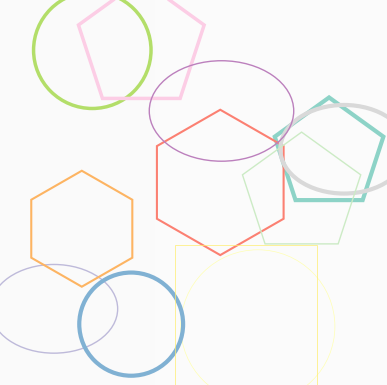[{"shape": "pentagon", "thickness": 3, "radius": 0.74, "center": [0.849, 0.599]}, {"shape": "circle", "thickness": 0.5, "radius": 0.99, "center": [0.665, 0.152]}, {"shape": "oval", "thickness": 1, "radius": 0.82, "center": [0.139, 0.198]}, {"shape": "hexagon", "thickness": 1.5, "radius": 0.94, "center": [0.568, 0.526]}, {"shape": "circle", "thickness": 3, "radius": 0.67, "center": [0.339, 0.158]}, {"shape": "hexagon", "thickness": 1.5, "radius": 0.75, "center": [0.211, 0.406]}, {"shape": "circle", "thickness": 2.5, "radius": 0.76, "center": [0.238, 0.87]}, {"shape": "pentagon", "thickness": 2.5, "radius": 0.85, "center": [0.365, 0.882]}, {"shape": "oval", "thickness": 3, "radius": 0.82, "center": [0.888, 0.612]}, {"shape": "oval", "thickness": 1, "radius": 0.93, "center": [0.572, 0.712]}, {"shape": "pentagon", "thickness": 1, "radius": 0.8, "center": [0.778, 0.496]}, {"shape": "square", "thickness": 0.5, "radius": 0.92, "center": [0.635, 0.18]}]